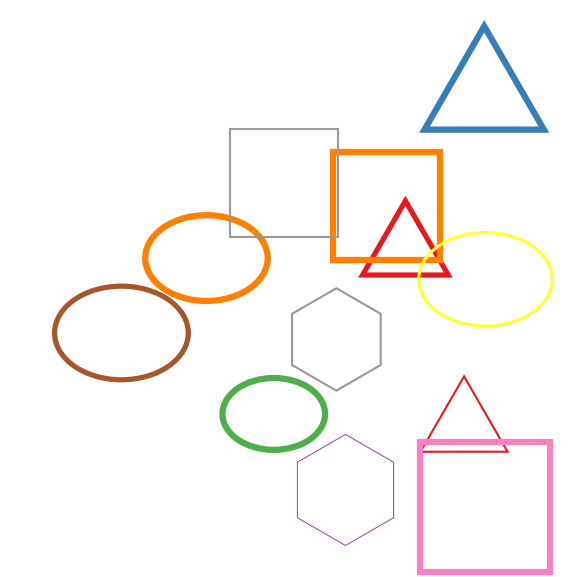[{"shape": "triangle", "thickness": 2.5, "radius": 0.43, "center": [0.702, 0.566]}, {"shape": "triangle", "thickness": 1, "radius": 0.43, "center": [0.804, 0.26]}, {"shape": "triangle", "thickness": 3, "radius": 0.6, "center": [0.838, 0.834]}, {"shape": "oval", "thickness": 3, "radius": 0.44, "center": [0.474, 0.282]}, {"shape": "hexagon", "thickness": 0.5, "radius": 0.48, "center": [0.598, 0.151]}, {"shape": "square", "thickness": 3, "radius": 0.46, "center": [0.669, 0.643]}, {"shape": "oval", "thickness": 3, "radius": 0.53, "center": [0.358, 0.552]}, {"shape": "oval", "thickness": 1.5, "radius": 0.58, "center": [0.841, 0.516]}, {"shape": "oval", "thickness": 2.5, "radius": 0.58, "center": [0.21, 0.423]}, {"shape": "square", "thickness": 3, "radius": 0.56, "center": [0.84, 0.122]}, {"shape": "square", "thickness": 1, "radius": 0.47, "center": [0.492, 0.682]}, {"shape": "hexagon", "thickness": 1, "radius": 0.44, "center": [0.582, 0.411]}]